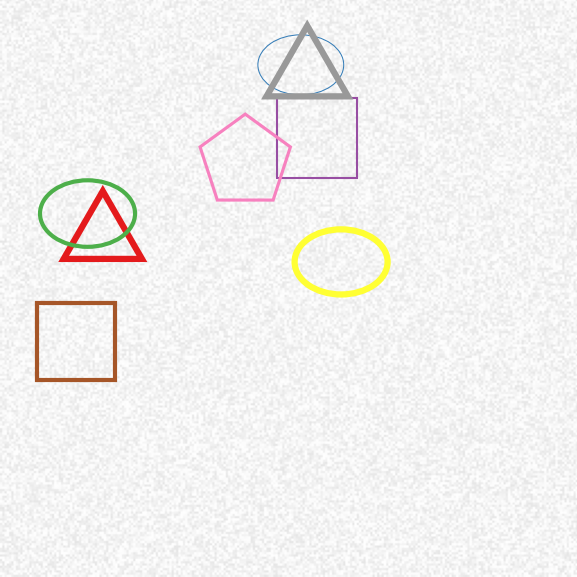[{"shape": "triangle", "thickness": 3, "radius": 0.39, "center": [0.178, 0.59]}, {"shape": "oval", "thickness": 0.5, "radius": 0.37, "center": [0.521, 0.887]}, {"shape": "oval", "thickness": 2, "radius": 0.41, "center": [0.152, 0.629]}, {"shape": "square", "thickness": 1, "radius": 0.35, "center": [0.548, 0.76]}, {"shape": "oval", "thickness": 3, "radius": 0.4, "center": [0.591, 0.546]}, {"shape": "square", "thickness": 2, "radius": 0.34, "center": [0.132, 0.408]}, {"shape": "pentagon", "thickness": 1.5, "radius": 0.41, "center": [0.425, 0.719]}, {"shape": "triangle", "thickness": 3, "radius": 0.41, "center": [0.532, 0.873]}]